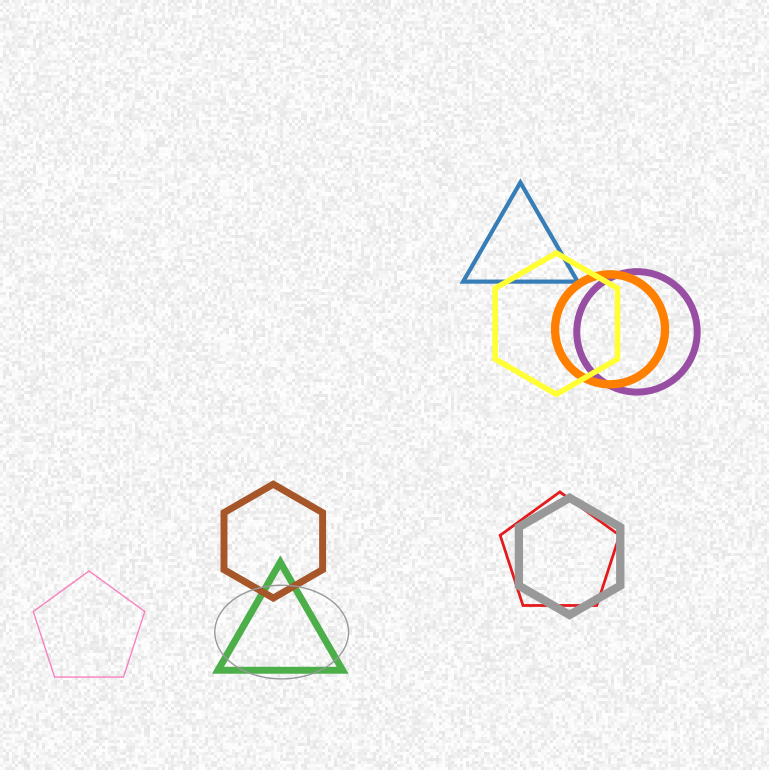[{"shape": "pentagon", "thickness": 1, "radius": 0.41, "center": [0.727, 0.28]}, {"shape": "triangle", "thickness": 1.5, "radius": 0.43, "center": [0.676, 0.677]}, {"shape": "triangle", "thickness": 2.5, "radius": 0.47, "center": [0.364, 0.176]}, {"shape": "circle", "thickness": 2.5, "radius": 0.39, "center": [0.827, 0.569]}, {"shape": "circle", "thickness": 3, "radius": 0.36, "center": [0.792, 0.572]}, {"shape": "hexagon", "thickness": 2, "radius": 0.46, "center": [0.722, 0.58]}, {"shape": "hexagon", "thickness": 2.5, "radius": 0.37, "center": [0.355, 0.297]}, {"shape": "pentagon", "thickness": 0.5, "radius": 0.38, "center": [0.116, 0.182]}, {"shape": "oval", "thickness": 0.5, "radius": 0.43, "center": [0.366, 0.179]}, {"shape": "hexagon", "thickness": 3, "radius": 0.38, "center": [0.74, 0.277]}]